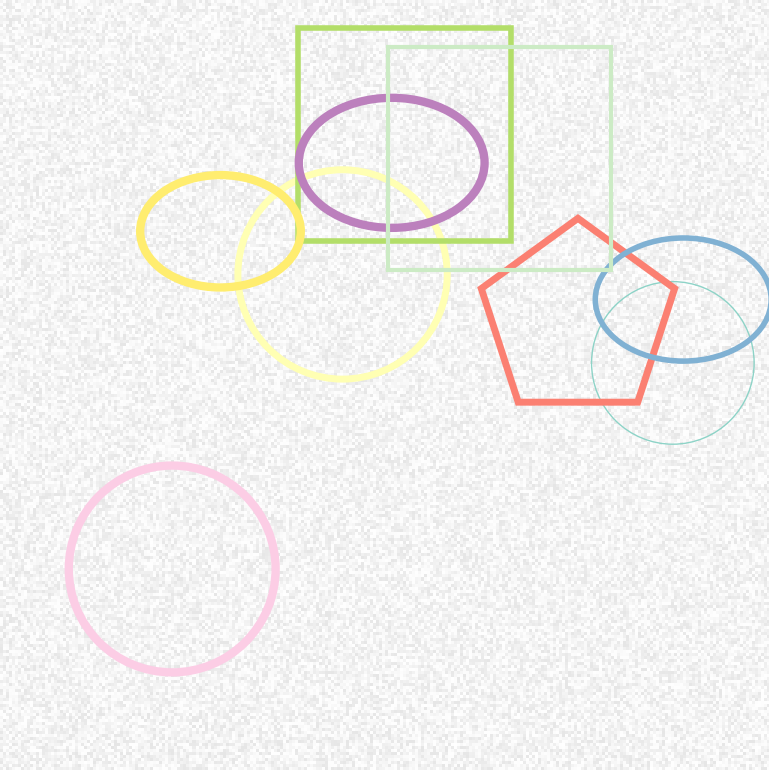[{"shape": "circle", "thickness": 0.5, "radius": 0.53, "center": [0.874, 0.529]}, {"shape": "circle", "thickness": 2.5, "radius": 0.68, "center": [0.445, 0.644]}, {"shape": "pentagon", "thickness": 2.5, "radius": 0.66, "center": [0.751, 0.584]}, {"shape": "oval", "thickness": 2, "radius": 0.57, "center": [0.887, 0.611]}, {"shape": "square", "thickness": 2, "radius": 0.69, "center": [0.525, 0.825]}, {"shape": "circle", "thickness": 3, "radius": 0.67, "center": [0.224, 0.261]}, {"shape": "oval", "thickness": 3, "radius": 0.6, "center": [0.509, 0.789]}, {"shape": "square", "thickness": 1.5, "radius": 0.72, "center": [0.649, 0.794]}, {"shape": "oval", "thickness": 3, "radius": 0.52, "center": [0.286, 0.7]}]